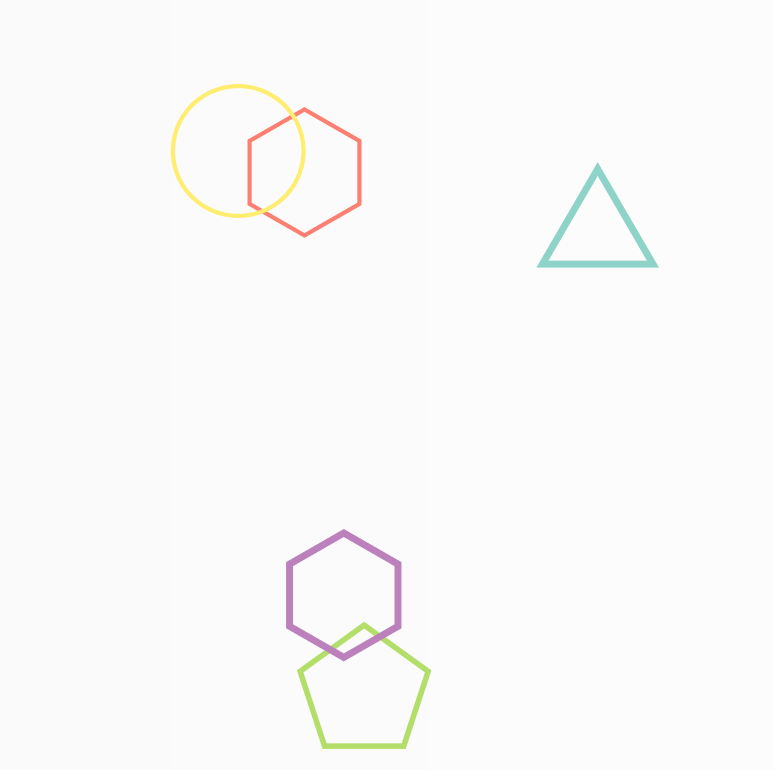[{"shape": "triangle", "thickness": 2.5, "radius": 0.41, "center": [0.771, 0.698]}, {"shape": "hexagon", "thickness": 1.5, "radius": 0.41, "center": [0.393, 0.776]}, {"shape": "pentagon", "thickness": 2, "radius": 0.43, "center": [0.47, 0.101]}, {"shape": "hexagon", "thickness": 2.5, "radius": 0.4, "center": [0.444, 0.227]}, {"shape": "circle", "thickness": 1.5, "radius": 0.42, "center": [0.307, 0.804]}]